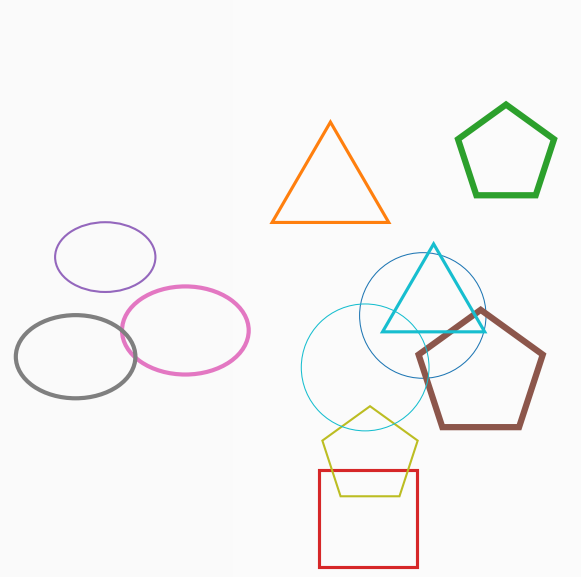[{"shape": "circle", "thickness": 0.5, "radius": 0.54, "center": [0.727, 0.453]}, {"shape": "triangle", "thickness": 1.5, "radius": 0.58, "center": [0.568, 0.672]}, {"shape": "pentagon", "thickness": 3, "radius": 0.43, "center": [0.871, 0.731]}, {"shape": "square", "thickness": 1.5, "radius": 0.42, "center": [0.632, 0.102]}, {"shape": "oval", "thickness": 1, "radius": 0.43, "center": [0.181, 0.554]}, {"shape": "pentagon", "thickness": 3, "radius": 0.56, "center": [0.827, 0.35]}, {"shape": "oval", "thickness": 2, "radius": 0.54, "center": [0.319, 0.427]}, {"shape": "oval", "thickness": 2, "radius": 0.51, "center": [0.13, 0.381]}, {"shape": "pentagon", "thickness": 1, "radius": 0.43, "center": [0.637, 0.21]}, {"shape": "circle", "thickness": 0.5, "radius": 0.55, "center": [0.628, 0.363]}, {"shape": "triangle", "thickness": 1.5, "radius": 0.51, "center": [0.746, 0.475]}]